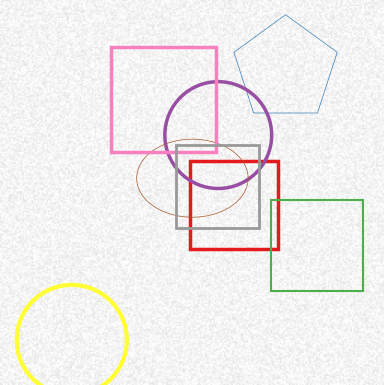[{"shape": "square", "thickness": 2.5, "radius": 0.57, "center": [0.609, 0.467]}, {"shape": "pentagon", "thickness": 0.5, "radius": 0.71, "center": [0.742, 0.821]}, {"shape": "square", "thickness": 1.5, "radius": 0.59, "center": [0.823, 0.363]}, {"shape": "circle", "thickness": 2.5, "radius": 0.69, "center": [0.567, 0.649]}, {"shape": "circle", "thickness": 3, "radius": 0.72, "center": [0.187, 0.117]}, {"shape": "oval", "thickness": 0.5, "radius": 0.72, "center": [0.5, 0.537]}, {"shape": "square", "thickness": 2.5, "radius": 0.68, "center": [0.425, 0.742]}, {"shape": "square", "thickness": 2, "radius": 0.54, "center": [0.564, 0.515]}]